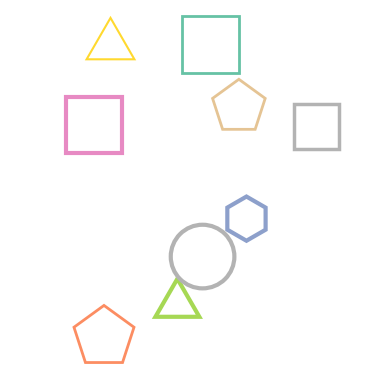[{"shape": "square", "thickness": 2, "radius": 0.37, "center": [0.548, 0.885]}, {"shape": "pentagon", "thickness": 2, "radius": 0.41, "center": [0.27, 0.125]}, {"shape": "hexagon", "thickness": 3, "radius": 0.29, "center": [0.64, 0.432]}, {"shape": "square", "thickness": 3, "radius": 0.36, "center": [0.244, 0.675]}, {"shape": "triangle", "thickness": 3, "radius": 0.33, "center": [0.461, 0.21]}, {"shape": "triangle", "thickness": 1.5, "radius": 0.36, "center": [0.287, 0.882]}, {"shape": "pentagon", "thickness": 2, "radius": 0.36, "center": [0.62, 0.722]}, {"shape": "circle", "thickness": 3, "radius": 0.41, "center": [0.526, 0.334]}, {"shape": "square", "thickness": 2.5, "radius": 0.29, "center": [0.821, 0.671]}]